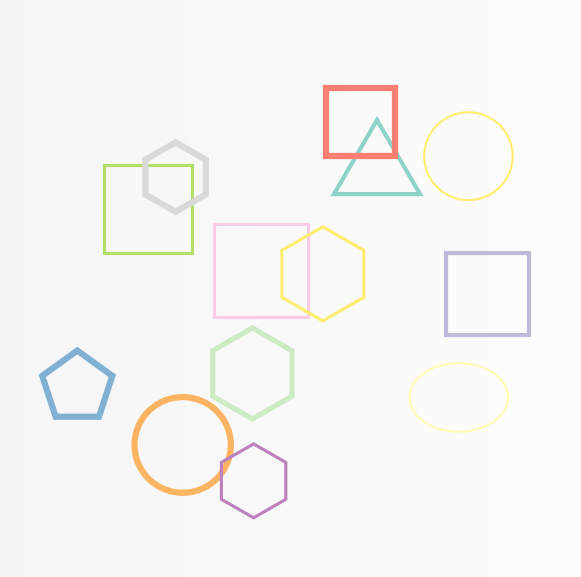[{"shape": "triangle", "thickness": 2, "radius": 0.43, "center": [0.649, 0.706]}, {"shape": "oval", "thickness": 1, "radius": 0.42, "center": [0.789, 0.311]}, {"shape": "square", "thickness": 2, "radius": 0.36, "center": [0.839, 0.49]}, {"shape": "square", "thickness": 3, "radius": 0.29, "center": [0.62, 0.788]}, {"shape": "pentagon", "thickness": 3, "radius": 0.32, "center": [0.133, 0.329]}, {"shape": "circle", "thickness": 3, "radius": 0.41, "center": [0.314, 0.229]}, {"shape": "square", "thickness": 1.5, "radius": 0.38, "center": [0.254, 0.637]}, {"shape": "square", "thickness": 1.5, "radius": 0.4, "center": [0.449, 0.531]}, {"shape": "hexagon", "thickness": 3, "radius": 0.3, "center": [0.302, 0.692]}, {"shape": "hexagon", "thickness": 1.5, "radius": 0.32, "center": [0.436, 0.166]}, {"shape": "hexagon", "thickness": 2.5, "radius": 0.39, "center": [0.434, 0.353]}, {"shape": "hexagon", "thickness": 1.5, "radius": 0.41, "center": [0.555, 0.525]}, {"shape": "circle", "thickness": 1, "radius": 0.38, "center": [0.806, 0.729]}]